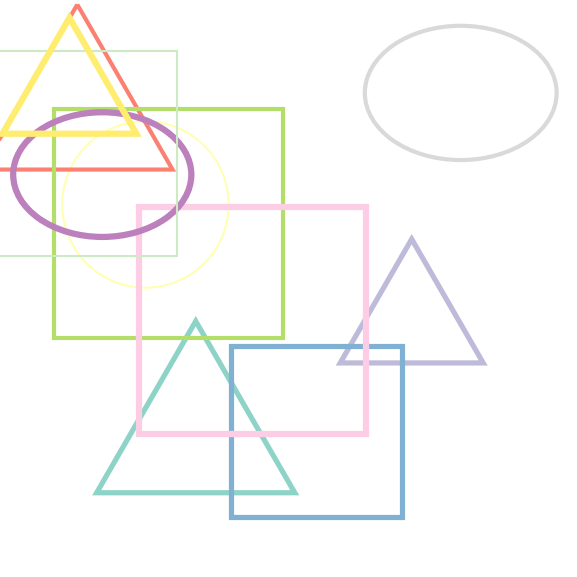[{"shape": "triangle", "thickness": 2.5, "radius": 0.99, "center": [0.339, 0.245]}, {"shape": "circle", "thickness": 1, "radius": 0.72, "center": [0.252, 0.645]}, {"shape": "triangle", "thickness": 2.5, "radius": 0.71, "center": [0.713, 0.442]}, {"shape": "triangle", "thickness": 2, "radius": 0.95, "center": [0.134, 0.801]}, {"shape": "square", "thickness": 2.5, "radius": 0.74, "center": [0.549, 0.252]}, {"shape": "square", "thickness": 2, "radius": 0.99, "center": [0.291, 0.612]}, {"shape": "square", "thickness": 3, "radius": 0.98, "center": [0.437, 0.444]}, {"shape": "oval", "thickness": 2, "radius": 0.83, "center": [0.798, 0.838]}, {"shape": "oval", "thickness": 3, "radius": 0.77, "center": [0.177, 0.697]}, {"shape": "square", "thickness": 1, "radius": 0.88, "center": [0.13, 0.733]}, {"shape": "triangle", "thickness": 3, "radius": 0.67, "center": [0.12, 0.835]}]